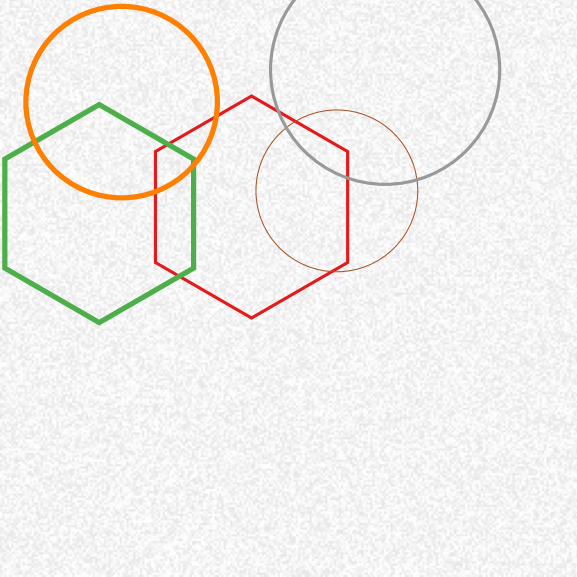[{"shape": "hexagon", "thickness": 1.5, "radius": 0.96, "center": [0.436, 0.641]}, {"shape": "hexagon", "thickness": 2.5, "radius": 0.94, "center": [0.172, 0.629]}, {"shape": "circle", "thickness": 2.5, "radius": 0.83, "center": [0.211, 0.822]}, {"shape": "circle", "thickness": 0.5, "radius": 0.7, "center": [0.583, 0.669]}, {"shape": "circle", "thickness": 1.5, "radius": 0.99, "center": [0.667, 0.878]}]